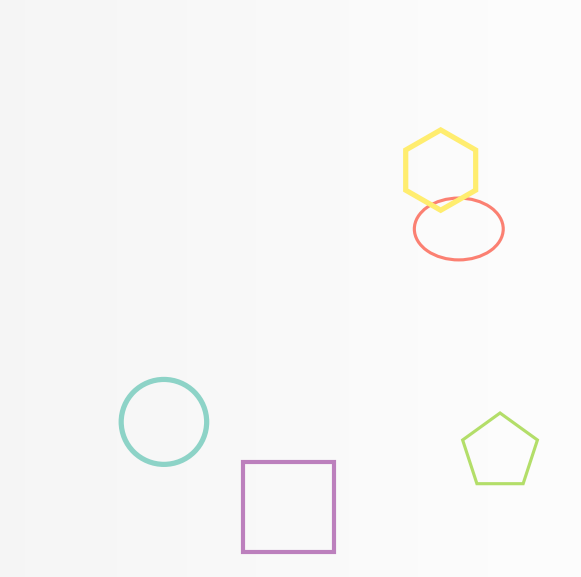[{"shape": "circle", "thickness": 2.5, "radius": 0.37, "center": [0.282, 0.269]}, {"shape": "oval", "thickness": 1.5, "radius": 0.38, "center": [0.789, 0.603]}, {"shape": "pentagon", "thickness": 1.5, "radius": 0.34, "center": [0.86, 0.216]}, {"shape": "square", "thickness": 2, "radius": 0.39, "center": [0.496, 0.121]}, {"shape": "hexagon", "thickness": 2.5, "radius": 0.35, "center": [0.758, 0.705]}]